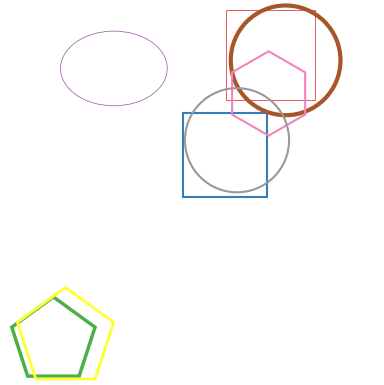[{"shape": "square", "thickness": 0.5, "radius": 0.58, "center": [0.702, 0.857]}, {"shape": "square", "thickness": 1.5, "radius": 0.54, "center": [0.585, 0.597]}, {"shape": "pentagon", "thickness": 2.5, "radius": 0.57, "center": [0.139, 0.115]}, {"shape": "oval", "thickness": 0.5, "radius": 0.69, "center": [0.296, 0.822]}, {"shape": "pentagon", "thickness": 2, "radius": 0.66, "center": [0.17, 0.122]}, {"shape": "circle", "thickness": 3, "radius": 0.71, "center": [0.742, 0.843]}, {"shape": "hexagon", "thickness": 1.5, "radius": 0.55, "center": [0.698, 0.757]}, {"shape": "circle", "thickness": 1.5, "radius": 0.68, "center": [0.616, 0.636]}]